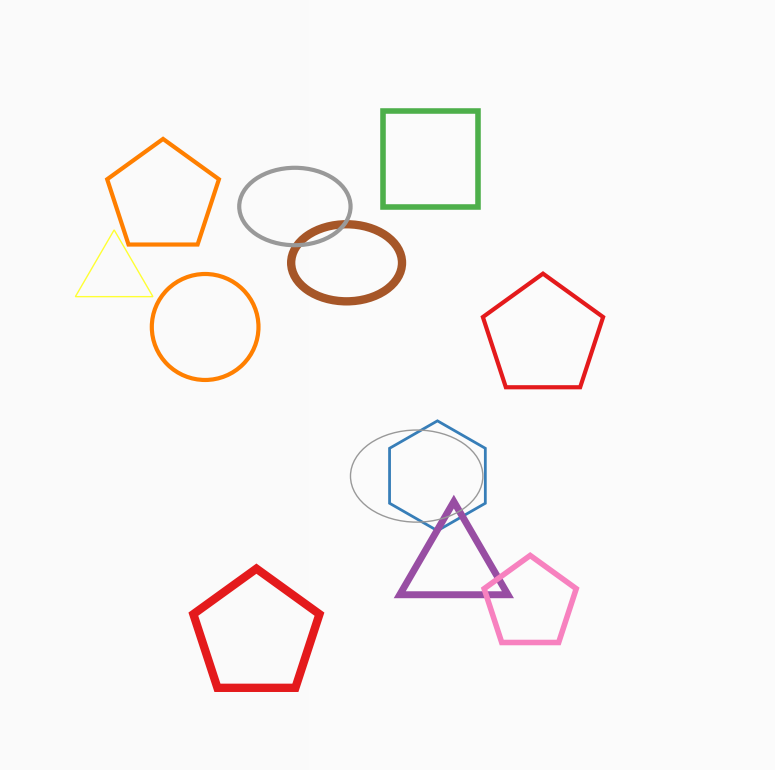[{"shape": "pentagon", "thickness": 3, "radius": 0.43, "center": [0.331, 0.176]}, {"shape": "pentagon", "thickness": 1.5, "radius": 0.41, "center": [0.701, 0.563]}, {"shape": "hexagon", "thickness": 1, "radius": 0.36, "center": [0.564, 0.382]}, {"shape": "square", "thickness": 2, "radius": 0.31, "center": [0.556, 0.793]}, {"shape": "triangle", "thickness": 2.5, "radius": 0.4, "center": [0.586, 0.268]}, {"shape": "circle", "thickness": 1.5, "radius": 0.34, "center": [0.265, 0.575]}, {"shape": "pentagon", "thickness": 1.5, "radius": 0.38, "center": [0.21, 0.744]}, {"shape": "triangle", "thickness": 0.5, "radius": 0.29, "center": [0.147, 0.644]}, {"shape": "oval", "thickness": 3, "radius": 0.36, "center": [0.447, 0.659]}, {"shape": "pentagon", "thickness": 2, "radius": 0.31, "center": [0.684, 0.216]}, {"shape": "oval", "thickness": 0.5, "radius": 0.43, "center": [0.538, 0.382]}, {"shape": "oval", "thickness": 1.5, "radius": 0.36, "center": [0.381, 0.732]}]